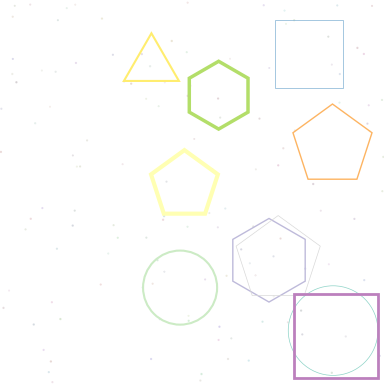[{"shape": "circle", "thickness": 0.5, "radius": 0.58, "center": [0.865, 0.141]}, {"shape": "pentagon", "thickness": 3, "radius": 0.46, "center": [0.479, 0.519]}, {"shape": "hexagon", "thickness": 1, "radius": 0.54, "center": [0.699, 0.324]}, {"shape": "square", "thickness": 0.5, "radius": 0.44, "center": [0.802, 0.86]}, {"shape": "pentagon", "thickness": 1, "radius": 0.54, "center": [0.864, 0.622]}, {"shape": "hexagon", "thickness": 2.5, "radius": 0.44, "center": [0.568, 0.753]}, {"shape": "pentagon", "thickness": 0.5, "radius": 0.57, "center": [0.723, 0.325]}, {"shape": "square", "thickness": 2, "radius": 0.55, "center": [0.873, 0.126]}, {"shape": "circle", "thickness": 1.5, "radius": 0.48, "center": [0.468, 0.253]}, {"shape": "triangle", "thickness": 1.5, "radius": 0.41, "center": [0.393, 0.831]}]